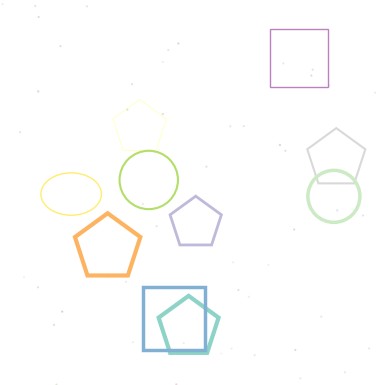[{"shape": "pentagon", "thickness": 3, "radius": 0.41, "center": [0.49, 0.15]}, {"shape": "pentagon", "thickness": 0.5, "radius": 0.37, "center": [0.363, 0.669]}, {"shape": "pentagon", "thickness": 2, "radius": 0.35, "center": [0.508, 0.42]}, {"shape": "square", "thickness": 2.5, "radius": 0.4, "center": [0.453, 0.173]}, {"shape": "pentagon", "thickness": 3, "radius": 0.45, "center": [0.28, 0.357]}, {"shape": "circle", "thickness": 1.5, "radius": 0.38, "center": [0.386, 0.533]}, {"shape": "pentagon", "thickness": 1.5, "radius": 0.4, "center": [0.874, 0.588]}, {"shape": "square", "thickness": 1, "radius": 0.38, "center": [0.776, 0.849]}, {"shape": "circle", "thickness": 2.5, "radius": 0.34, "center": [0.867, 0.49]}, {"shape": "oval", "thickness": 1, "radius": 0.39, "center": [0.185, 0.496]}]